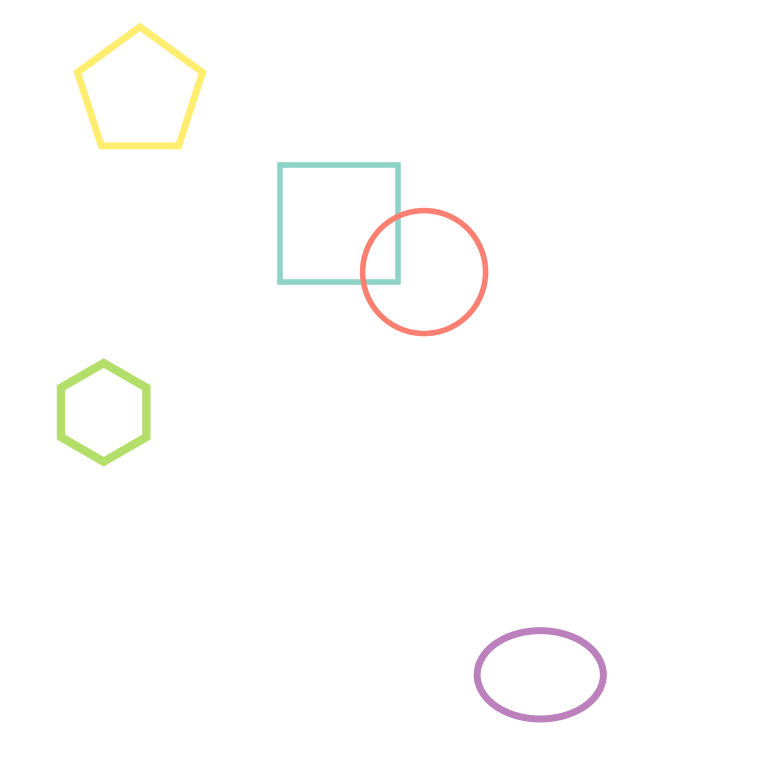[{"shape": "square", "thickness": 2, "radius": 0.38, "center": [0.44, 0.71]}, {"shape": "circle", "thickness": 2, "radius": 0.4, "center": [0.551, 0.647]}, {"shape": "hexagon", "thickness": 3, "radius": 0.32, "center": [0.135, 0.464]}, {"shape": "oval", "thickness": 2.5, "radius": 0.41, "center": [0.702, 0.124]}, {"shape": "pentagon", "thickness": 2.5, "radius": 0.43, "center": [0.182, 0.88]}]